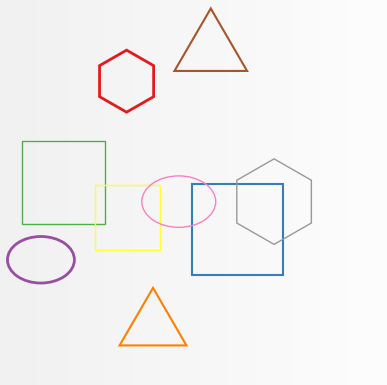[{"shape": "hexagon", "thickness": 2, "radius": 0.4, "center": [0.327, 0.789]}, {"shape": "square", "thickness": 1.5, "radius": 0.59, "center": [0.614, 0.403]}, {"shape": "square", "thickness": 1, "radius": 0.54, "center": [0.164, 0.526]}, {"shape": "oval", "thickness": 2, "radius": 0.43, "center": [0.106, 0.325]}, {"shape": "triangle", "thickness": 1.5, "radius": 0.5, "center": [0.395, 0.153]}, {"shape": "square", "thickness": 1, "radius": 0.42, "center": [0.329, 0.436]}, {"shape": "triangle", "thickness": 1.5, "radius": 0.54, "center": [0.544, 0.87]}, {"shape": "oval", "thickness": 1, "radius": 0.48, "center": [0.461, 0.476]}, {"shape": "hexagon", "thickness": 1, "radius": 0.56, "center": [0.707, 0.476]}]